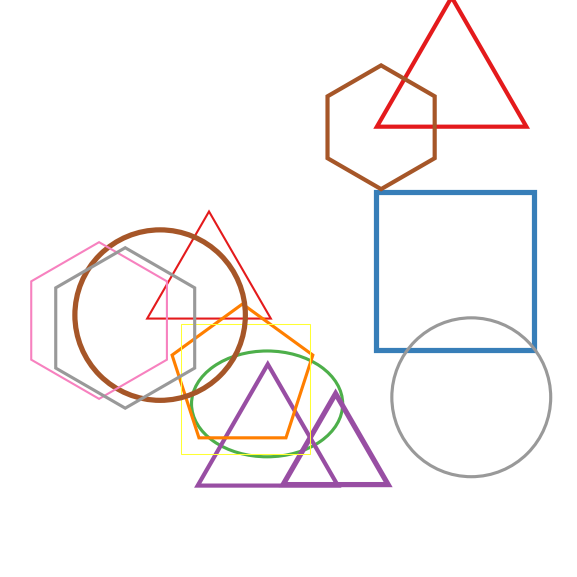[{"shape": "triangle", "thickness": 2, "radius": 0.75, "center": [0.782, 0.855]}, {"shape": "triangle", "thickness": 1, "radius": 0.62, "center": [0.362, 0.509]}, {"shape": "square", "thickness": 2.5, "radius": 0.68, "center": [0.788, 0.53]}, {"shape": "oval", "thickness": 1.5, "radius": 0.65, "center": [0.463, 0.3]}, {"shape": "triangle", "thickness": 2.5, "radius": 0.53, "center": [0.581, 0.213]}, {"shape": "triangle", "thickness": 2, "radius": 0.7, "center": [0.464, 0.228]}, {"shape": "pentagon", "thickness": 1.5, "radius": 0.64, "center": [0.42, 0.345]}, {"shape": "square", "thickness": 0.5, "radius": 0.56, "center": [0.425, 0.326]}, {"shape": "circle", "thickness": 2.5, "radius": 0.74, "center": [0.277, 0.453]}, {"shape": "hexagon", "thickness": 2, "radius": 0.54, "center": [0.66, 0.779]}, {"shape": "hexagon", "thickness": 1, "radius": 0.68, "center": [0.172, 0.444]}, {"shape": "hexagon", "thickness": 1.5, "radius": 0.69, "center": [0.217, 0.431]}, {"shape": "circle", "thickness": 1.5, "radius": 0.69, "center": [0.816, 0.311]}]